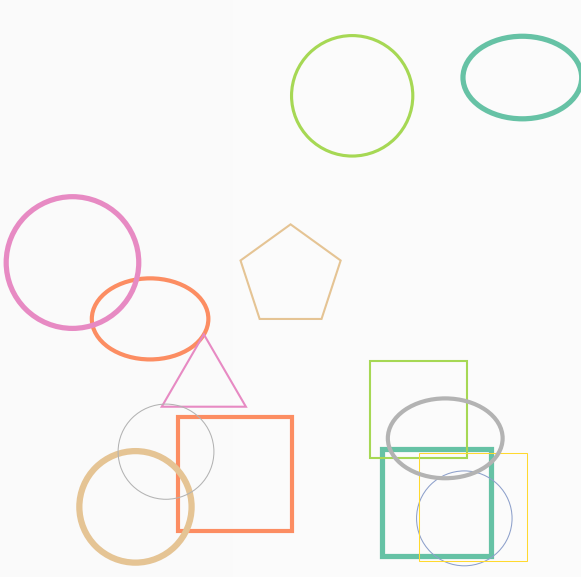[{"shape": "square", "thickness": 2.5, "radius": 0.47, "center": [0.751, 0.129]}, {"shape": "oval", "thickness": 2.5, "radius": 0.51, "center": [0.899, 0.865]}, {"shape": "square", "thickness": 2, "radius": 0.49, "center": [0.405, 0.179]}, {"shape": "oval", "thickness": 2, "radius": 0.5, "center": [0.258, 0.447]}, {"shape": "circle", "thickness": 0.5, "radius": 0.41, "center": [0.799, 0.102]}, {"shape": "triangle", "thickness": 1, "radius": 0.42, "center": [0.351, 0.337]}, {"shape": "circle", "thickness": 2.5, "radius": 0.57, "center": [0.125, 0.545]}, {"shape": "square", "thickness": 1, "radius": 0.42, "center": [0.719, 0.29]}, {"shape": "circle", "thickness": 1.5, "radius": 0.52, "center": [0.606, 0.833]}, {"shape": "square", "thickness": 0.5, "radius": 0.47, "center": [0.814, 0.121]}, {"shape": "pentagon", "thickness": 1, "radius": 0.45, "center": [0.5, 0.52]}, {"shape": "circle", "thickness": 3, "radius": 0.48, "center": [0.233, 0.121]}, {"shape": "circle", "thickness": 0.5, "radius": 0.41, "center": [0.286, 0.217]}, {"shape": "oval", "thickness": 2, "radius": 0.49, "center": [0.766, 0.24]}]